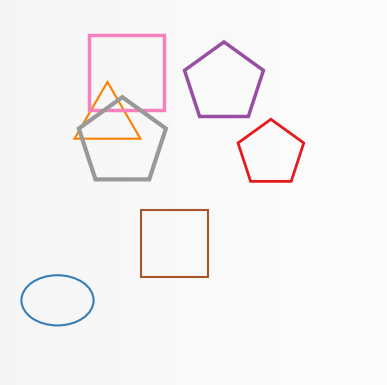[{"shape": "pentagon", "thickness": 2, "radius": 0.45, "center": [0.699, 0.601]}, {"shape": "oval", "thickness": 1.5, "radius": 0.47, "center": [0.148, 0.22]}, {"shape": "pentagon", "thickness": 2.5, "radius": 0.54, "center": [0.578, 0.784]}, {"shape": "triangle", "thickness": 1.5, "radius": 0.49, "center": [0.277, 0.689]}, {"shape": "square", "thickness": 1.5, "radius": 0.44, "center": [0.451, 0.367]}, {"shape": "square", "thickness": 2.5, "radius": 0.48, "center": [0.326, 0.812]}, {"shape": "pentagon", "thickness": 3, "radius": 0.59, "center": [0.316, 0.63]}]